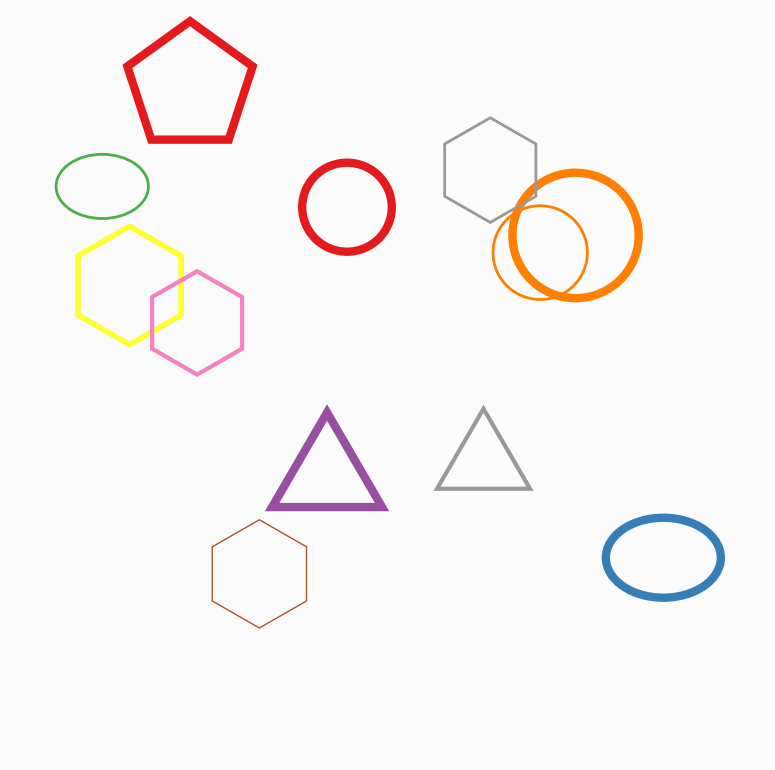[{"shape": "circle", "thickness": 3, "radius": 0.29, "center": [0.448, 0.731]}, {"shape": "pentagon", "thickness": 3, "radius": 0.43, "center": [0.245, 0.887]}, {"shape": "oval", "thickness": 3, "radius": 0.37, "center": [0.856, 0.276]}, {"shape": "oval", "thickness": 1, "radius": 0.3, "center": [0.132, 0.758]}, {"shape": "triangle", "thickness": 3, "radius": 0.41, "center": [0.422, 0.382]}, {"shape": "circle", "thickness": 1, "radius": 0.3, "center": [0.697, 0.672]}, {"shape": "circle", "thickness": 3, "radius": 0.41, "center": [0.743, 0.694]}, {"shape": "hexagon", "thickness": 2, "radius": 0.38, "center": [0.167, 0.629]}, {"shape": "hexagon", "thickness": 0.5, "radius": 0.35, "center": [0.335, 0.255]}, {"shape": "hexagon", "thickness": 1.5, "radius": 0.34, "center": [0.254, 0.581]}, {"shape": "hexagon", "thickness": 1, "radius": 0.34, "center": [0.633, 0.779]}, {"shape": "triangle", "thickness": 1.5, "radius": 0.35, "center": [0.624, 0.4]}]